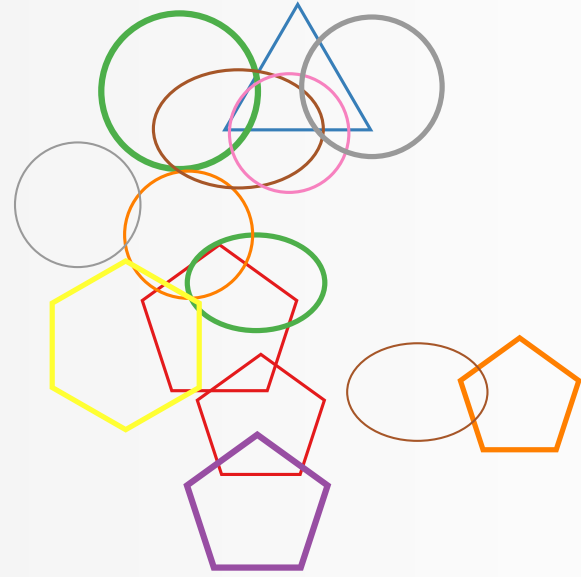[{"shape": "pentagon", "thickness": 1.5, "radius": 0.57, "center": [0.449, 0.271]}, {"shape": "pentagon", "thickness": 1.5, "radius": 0.7, "center": [0.378, 0.436]}, {"shape": "triangle", "thickness": 1.5, "radius": 0.72, "center": [0.512, 0.847]}, {"shape": "circle", "thickness": 3, "radius": 0.67, "center": [0.309, 0.841]}, {"shape": "oval", "thickness": 2.5, "radius": 0.59, "center": [0.441, 0.509]}, {"shape": "pentagon", "thickness": 3, "radius": 0.64, "center": [0.443, 0.119]}, {"shape": "circle", "thickness": 1.5, "radius": 0.55, "center": [0.325, 0.593]}, {"shape": "pentagon", "thickness": 2.5, "radius": 0.54, "center": [0.894, 0.307]}, {"shape": "hexagon", "thickness": 2.5, "radius": 0.73, "center": [0.216, 0.401]}, {"shape": "oval", "thickness": 1, "radius": 0.6, "center": [0.718, 0.32]}, {"shape": "oval", "thickness": 1.5, "radius": 0.73, "center": [0.41, 0.776]}, {"shape": "circle", "thickness": 1.5, "radius": 0.51, "center": [0.497, 0.769]}, {"shape": "circle", "thickness": 2.5, "radius": 0.6, "center": [0.64, 0.849]}, {"shape": "circle", "thickness": 1, "radius": 0.54, "center": [0.134, 0.645]}]